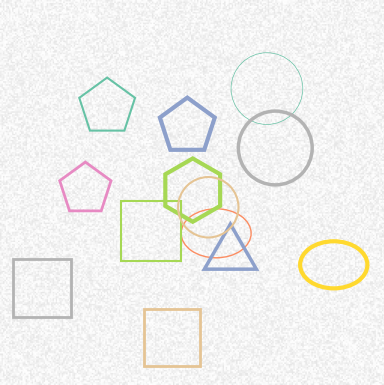[{"shape": "circle", "thickness": 0.5, "radius": 0.47, "center": [0.693, 0.77]}, {"shape": "pentagon", "thickness": 1.5, "radius": 0.38, "center": [0.278, 0.722]}, {"shape": "oval", "thickness": 1, "radius": 0.45, "center": [0.561, 0.394]}, {"shape": "pentagon", "thickness": 3, "radius": 0.37, "center": [0.487, 0.672]}, {"shape": "triangle", "thickness": 2.5, "radius": 0.39, "center": [0.598, 0.34]}, {"shape": "pentagon", "thickness": 2, "radius": 0.35, "center": [0.222, 0.509]}, {"shape": "square", "thickness": 1.5, "radius": 0.39, "center": [0.393, 0.4]}, {"shape": "hexagon", "thickness": 3, "radius": 0.41, "center": [0.501, 0.506]}, {"shape": "oval", "thickness": 3, "radius": 0.44, "center": [0.867, 0.312]}, {"shape": "square", "thickness": 2, "radius": 0.37, "center": [0.447, 0.124]}, {"shape": "circle", "thickness": 1.5, "radius": 0.39, "center": [0.541, 0.462]}, {"shape": "circle", "thickness": 2.5, "radius": 0.48, "center": [0.715, 0.616]}, {"shape": "square", "thickness": 2, "radius": 0.38, "center": [0.109, 0.251]}]